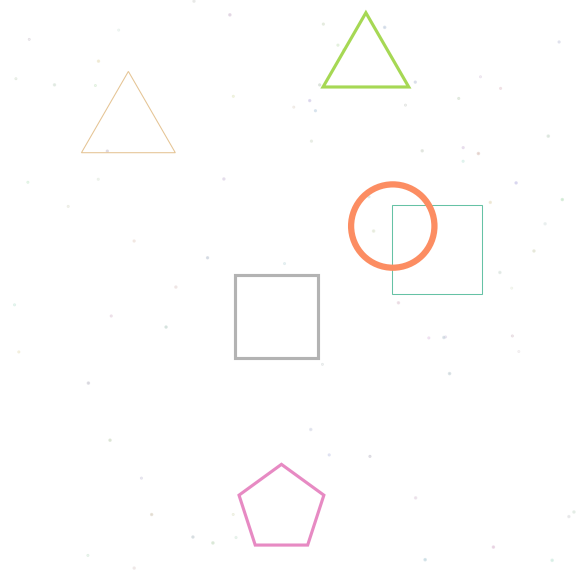[{"shape": "square", "thickness": 0.5, "radius": 0.39, "center": [0.757, 0.567]}, {"shape": "circle", "thickness": 3, "radius": 0.36, "center": [0.68, 0.608]}, {"shape": "pentagon", "thickness": 1.5, "radius": 0.39, "center": [0.487, 0.118]}, {"shape": "triangle", "thickness": 1.5, "radius": 0.43, "center": [0.634, 0.891]}, {"shape": "triangle", "thickness": 0.5, "radius": 0.47, "center": [0.222, 0.782]}, {"shape": "square", "thickness": 1.5, "radius": 0.36, "center": [0.479, 0.452]}]